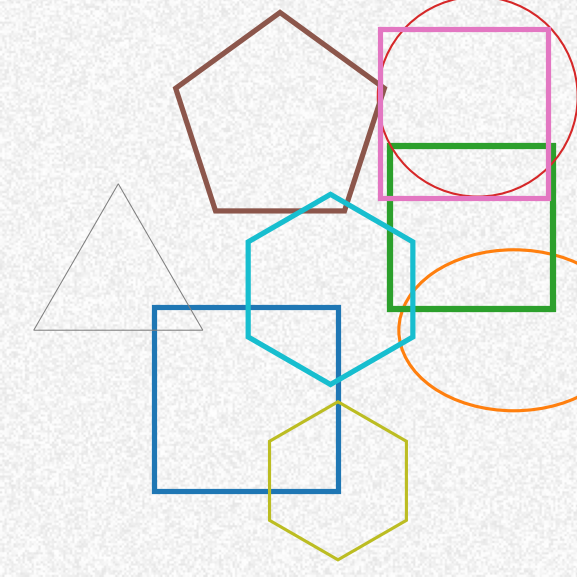[{"shape": "square", "thickness": 2.5, "radius": 0.8, "center": [0.426, 0.308]}, {"shape": "oval", "thickness": 1.5, "radius": 1.0, "center": [0.89, 0.427]}, {"shape": "square", "thickness": 3, "radius": 0.71, "center": [0.816, 0.605]}, {"shape": "circle", "thickness": 1, "radius": 0.87, "center": [0.827, 0.832]}, {"shape": "pentagon", "thickness": 2.5, "radius": 0.95, "center": [0.485, 0.788]}, {"shape": "square", "thickness": 2.5, "radius": 0.73, "center": [0.804, 0.802]}, {"shape": "triangle", "thickness": 0.5, "radius": 0.85, "center": [0.205, 0.512]}, {"shape": "hexagon", "thickness": 1.5, "radius": 0.68, "center": [0.585, 0.167]}, {"shape": "hexagon", "thickness": 2.5, "radius": 0.82, "center": [0.572, 0.498]}]